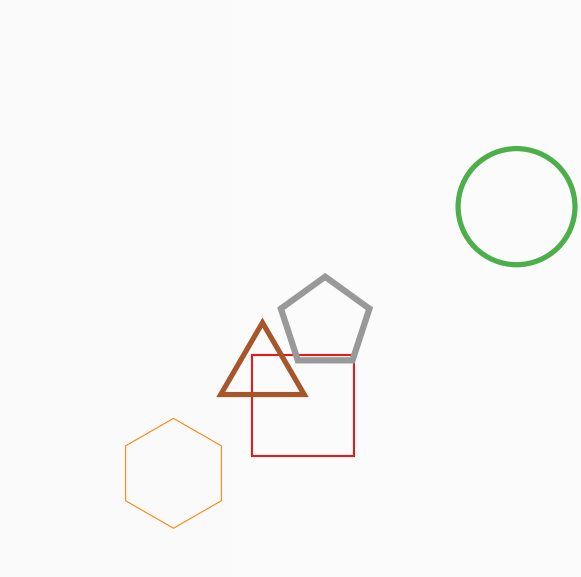[{"shape": "square", "thickness": 1, "radius": 0.44, "center": [0.521, 0.297]}, {"shape": "circle", "thickness": 2.5, "radius": 0.5, "center": [0.889, 0.641]}, {"shape": "hexagon", "thickness": 0.5, "radius": 0.48, "center": [0.298, 0.18]}, {"shape": "triangle", "thickness": 2.5, "radius": 0.41, "center": [0.452, 0.357]}, {"shape": "pentagon", "thickness": 3, "radius": 0.4, "center": [0.559, 0.44]}]